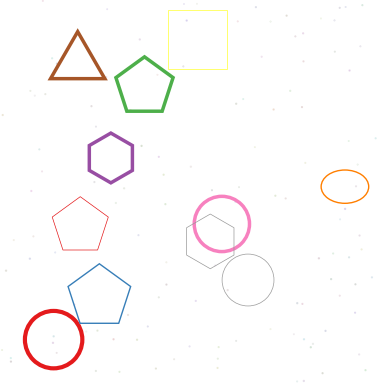[{"shape": "pentagon", "thickness": 0.5, "radius": 0.38, "center": [0.208, 0.413]}, {"shape": "circle", "thickness": 3, "radius": 0.37, "center": [0.139, 0.118]}, {"shape": "pentagon", "thickness": 1, "radius": 0.43, "center": [0.258, 0.229]}, {"shape": "pentagon", "thickness": 2.5, "radius": 0.39, "center": [0.375, 0.774]}, {"shape": "hexagon", "thickness": 2.5, "radius": 0.32, "center": [0.288, 0.59]}, {"shape": "oval", "thickness": 1, "radius": 0.31, "center": [0.896, 0.515]}, {"shape": "square", "thickness": 0.5, "radius": 0.38, "center": [0.514, 0.898]}, {"shape": "triangle", "thickness": 2.5, "radius": 0.41, "center": [0.202, 0.836]}, {"shape": "circle", "thickness": 2.5, "radius": 0.36, "center": [0.576, 0.418]}, {"shape": "circle", "thickness": 0.5, "radius": 0.34, "center": [0.644, 0.273]}, {"shape": "hexagon", "thickness": 0.5, "radius": 0.36, "center": [0.546, 0.373]}]